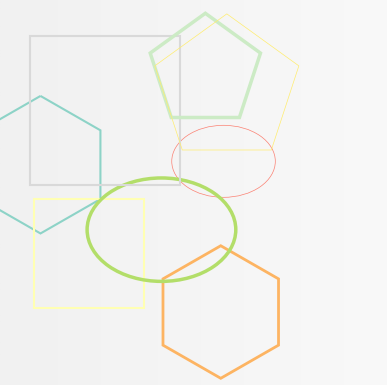[{"shape": "hexagon", "thickness": 1.5, "radius": 0.89, "center": [0.105, 0.572]}, {"shape": "square", "thickness": 1.5, "radius": 0.71, "center": [0.23, 0.342]}, {"shape": "oval", "thickness": 0.5, "radius": 0.67, "center": [0.577, 0.581]}, {"shape": "hexagon", "thickness": 2, "radius": 0.86, "center": [0.57, 0.19]}, {"shape": "oval", "thickness": 2.5, "radius": 0.96, "center": [0.417, 0.403]}, {"shape": "square", "thickness": 1.5, "radius": 0.97, "center": [0.272, 0.714]}, {"shape": "pentagon", "thickness": 2.5, "radius": 0.75, "center": [0.53, 0.816]}, {"shape": "pentagon", "thickness": 0.5, "radius": 0.98, "center": [0.585, 0.769]}]